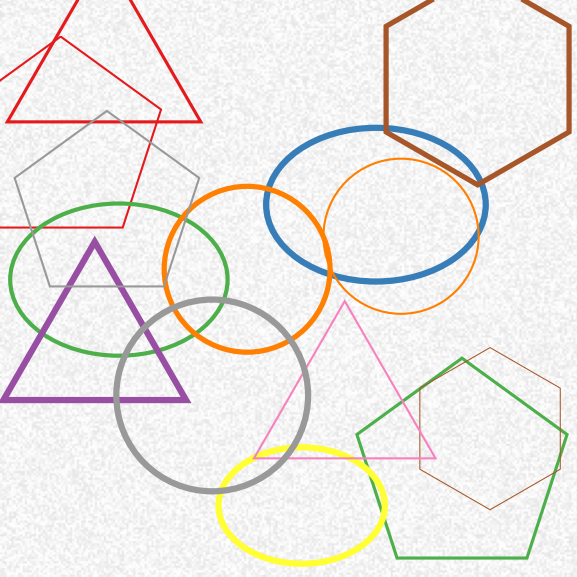[{"shape": "pentagon", "thickness": 1, "radius": 0.91, "center": [0.105, 0.753]}, {"shape": "triangle", "thickness": 1.5, "radius": 0.97, "center": [0.18, 0.885]}, {"shape": "oval", "thickness": 3, "radius": 0.95, "center": [0.651, 0.645]}, {"shape": "oval", "thickness": 2, "radius": 0.94, "center": [0.206, 0.515]}, {"shape": "pentagon", "thickness": 1.5, "radius": 0.96, "center": [0.8, 0.188]}, {"shape": "triangle", "thickness": 3, "radius": 0.91, "center": [0.164, 0.398]}, {"shape": "circle", "thickness": 1, "radius": 0.67, "center": [0.694, 0.59]}, {"shape": "circle", "thickness": 2.5, "radius": 0.72, "center": [0.428, 0.533]}, {"shape": "oval", "thickness": 3, "radius": 0.72, "center": [0.522, 0.124]}, {"shape": "hexagon", "thickness": 2.5, "radius": 0.91, "center": [0.827, 0.862]}, {"shape": "hexagon", "thickness": 0.5, "radius": 0.7, "center": [0.849, 0.257]}, {"shape": "triangle", "thickness": 1, "radius": 0.91, "center": [0.597, 0.296]}, {"shape": "pentagon", "thickness": 1, "radius": 0.84, "center": [0.185, 0.639]}, {"shape": "circle", "thickness": 3, "radius": 0.83, "center": [0.367, 0.314]}]